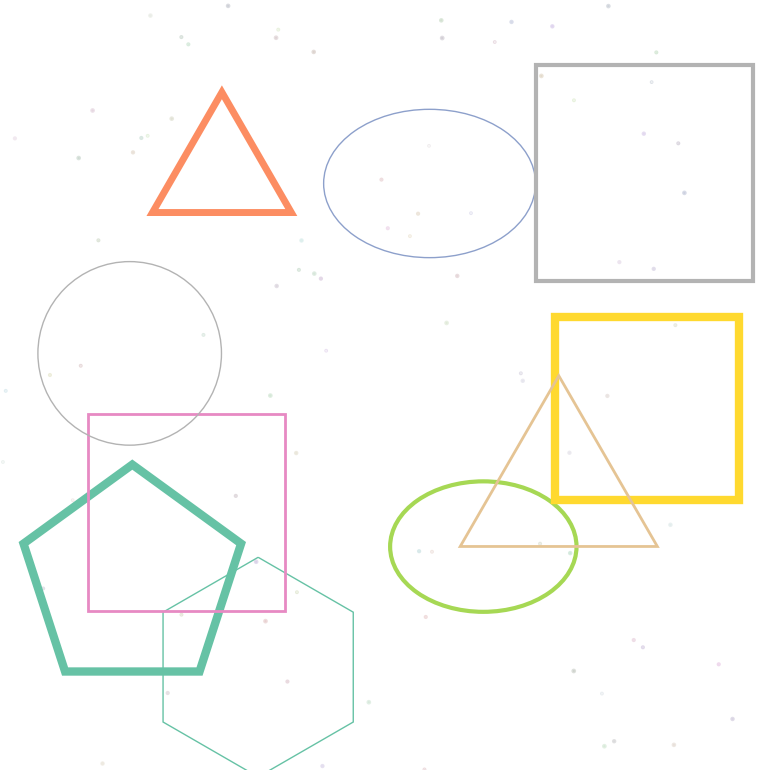[{"shape": "hexagon", "thickness": 0.5, "radius": 0.71, "center": [0.335, 0.134]}, {"shape": "pentagon", "thickness": 3, "radius": 0.74, "center": [0.172, 0.248]}, {"shape": "triangle", "thickness": 2.5, "radius": 0.52, "center": [0.288, 0.776]}, {"shape": "oval", "thickness": 0.5, "radius": 0.69, "center": [0.558, 0.762]}, {"shape": "square", "thickness": 1, "radius": 0.64, "center": [0.242, 0.335]}, {"shape": "oval", "thickness": 1.5, "radius": 0.61, "center": [0.628, 0.29]}, {"shape": "square", "thickness": 3, "radius": 0.6, "center": [0.841, 0.47]}, {"shape": "triangle", "thickness": 1, "radius": 0.74, "center": [0.726, 0.364]}, {"shape": "square", "thickness": 1.5, "radius": 0.7, "center": [0.837, 0.775]}, {"shape": "circle", "thickness": 0.5, "radius": 0.6, "center": [0.168, 0.541]}]